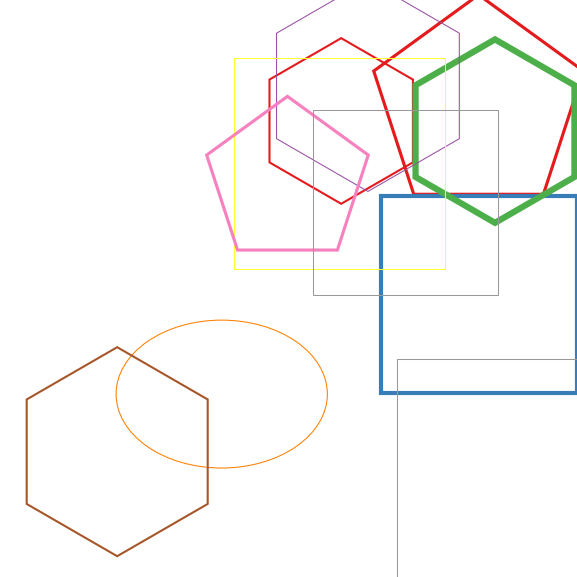[{"shape": "pentagon", "thickness": 1.5, "radius": 0.95, "center": [0.829, 0.817]}, {"shape": "hexagon", "thickness": 1, "radius": 0.72, "center": [0.591, 0.79]}, {"shape": "square", "thickness": 2, "radius": 0.85, "center": [0.83, 0.489]}, {"shape": "hexagon", "thickness": 3, "radius": 0.79, "center": [0.857, 0.772]}, {"shape": "hexagon", "thickness": 0.5, "radius": 0.91, "center": [0.637, 0.85]}, {"shape": "oval", "thickness": 0.5, "radius": 0.91, "center": [0.384, 0.317]}, {"shape": "square", "thickness": 0.5, "radius": 0.91, "center": [0.588, 0.716]}, {"shape": "hexagon", "thickness": 1, "radius": 0.9, "center": [0.203, 0.217]}, {"shape": "pentagon", "thickness": 1.5, "radius": 0.74, "center": [0.498, 0.685]}, {"shape": "square", "thickness": 0.5, "radius": 1.0, "center": [0.888, 0.177]}, {"shape": "square", "thickness": 0.5, "radius": 0.8, "center": [0.702, 0.648]}]